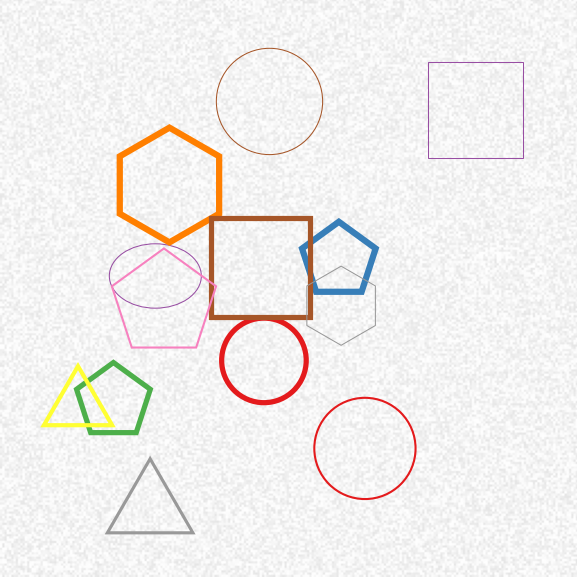[{"shape": "circle", "thickness": 2.5, "radius": 0.37, "center": [0.457, 0.375]}, {"shape": "circle", "thickness": 1, "radius": 0.44, "center": [0.632, 0.223]}, {"shape": "pentagon", "thickness": 3, "radius": 0.34, "center": [0.587, 0.548]}, {"shape": "pentagon", "thickness": 2.5, "radius": 0.34, "center": [0.196, 0.304]}, {"shape": "square", "thickness": 0.5, "radius": 0.41, "center": [0.823, 0.809]}, {"shape": "oval", "thickness": 0.5, "radius": 0.4, "center": [0.269, 0.521]}, {"shape": "hexagon", "thickness": 3, "radius": 0.5, "center": [0.293, 0.679]}, {"shape": "triangle", "thickness": 2, "radius": 0.34, "center": [0.135, 0.297]}, {"shape": "circle", "thickness": 0.5, "radius": 0.46, "center": [0.467, 0.823]}, {"shape": "square", "thickness": 2.5, "radius": 0.43, "center": [0.451, 0.536]}, {"shape": "pentagon", "thickness": 1, "radius": 0.47, "center": [0.284, 0.474]}, {"shape": "triangle", "thickness": 1.5, "radius": 0.43, "center": [0.26, 0.119]}, {"shape": "hexagon", "thickness": 0.5, "radius": 0.34, "center": [0.591, 0.47]}]